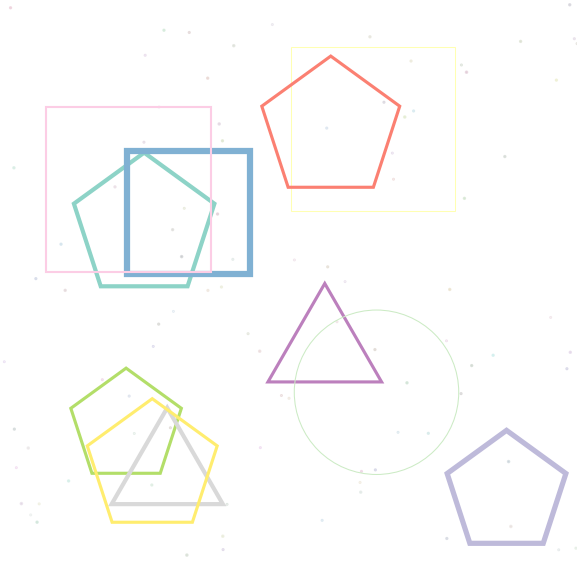[{"shape": "pentagon", "thickness": 2, "radius": 0.64, "center": [0.25, 0.607]}, {"shape": "square", "thickness": 0.5, "radius": 0.71, "center": [0.646, 0.776]}, {"shape": "pentagon", "thickness": 2.5, "radius": 0.54, "center": [0.877, 0.146]}, {"shape": "pentagon", "thickness": 1.5, "radius": 0.63, "center": [0.573, 0.776]}, {"shape": "square", "thickness": 3, "radius": 0.53, "center": [0.326, 0.631]}, {"shape": "pentagon", "thickness": 1.5, "radius": 0.5, "center": [0.218, 0.261]}, {"shape": "square", "thickness": 1, "radius": 0.72, "center": [0.222, 0.671]}, {"shape": "triangle", "thickness": 2, "radius": 0.56, "center": [0.29, 0.182]}, {"shape": "triangle", "thickness": 1.5, "radius": 0.57, "center": [0.562, 0.395]}, {"shape": "circle", "thickness": 0.5, "radius": 0.71, "center": [0.652, 0.32]}, {"shape": "pentagon", "thickness": 1.5, "radius": 0.59, "center": [0.264, 0.19]}]